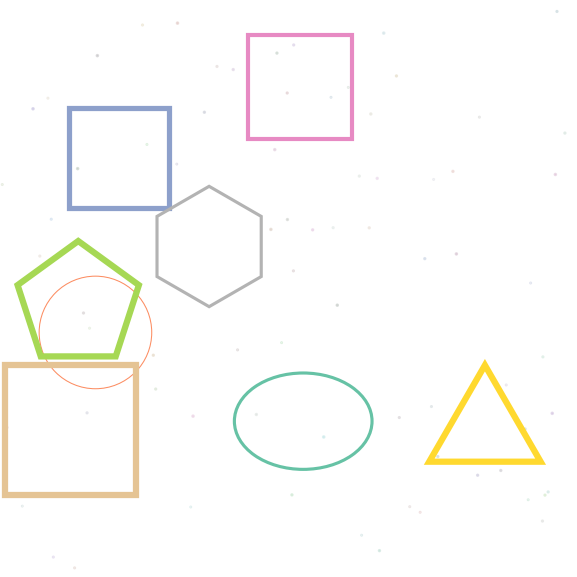[{"shape": "oval", "thickness": 1.5, "radius": 0.6, "center": [0.525, 0.27]}, {"shape": "circle", "thickness": 0.5, "radius": 0.49, "center": [0.165, 0.423]}, {"shape": "square", "thickness": 2.5, "radius": 0.43, "center": [0.206, 0.725]}, {"shape": "square", "thickness": 2, "radius": 0.45, "center": [0.519, 0.849]}, {"shape": "pentagon", "thickness": 3, "radius": 0.55, "center": [0.135, 0.471]}, {"shape": "triangle", "thickness": 3, "radius": 0.56, "center": [0.84, 0.255]}, {"shape": "square", "thickness": 3, "radius": 0.56, "center": [0.122, 0.254]}, {"shape": "hexagon", "thickness": 1.5, "radius": 0.52, "center": [0.362, 0.572]}]